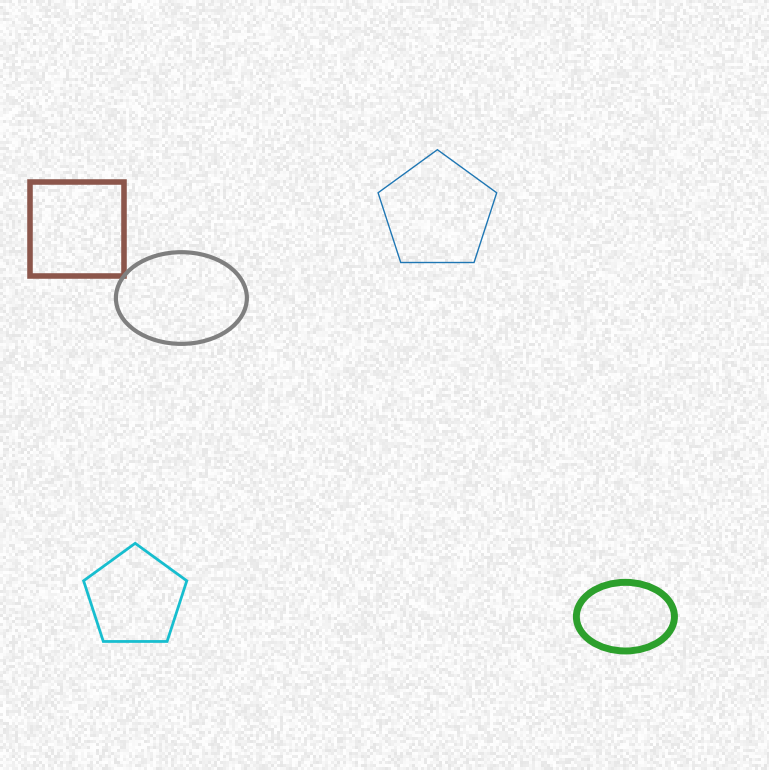[{"shape": "pentagon", "thickness": 0.5, "radius": 0.4, "center": [0.568, 0.725]}, {"shape": "oval", "thickness": 2.5, "radius": 0.32, "center": [0.812, 0.199]}, {"shape": "square", "thickness": 2, "radius": 0.31, "center": [0.1, 0.702]}, {"shape": "oval", "thickness": 1.5, "radius": 0.43, "center": [0.236, 0.613]}, {"shape": "pentagon", "thickness": 1, "radius": 0.35, "center": [0.176, 0.224]}]